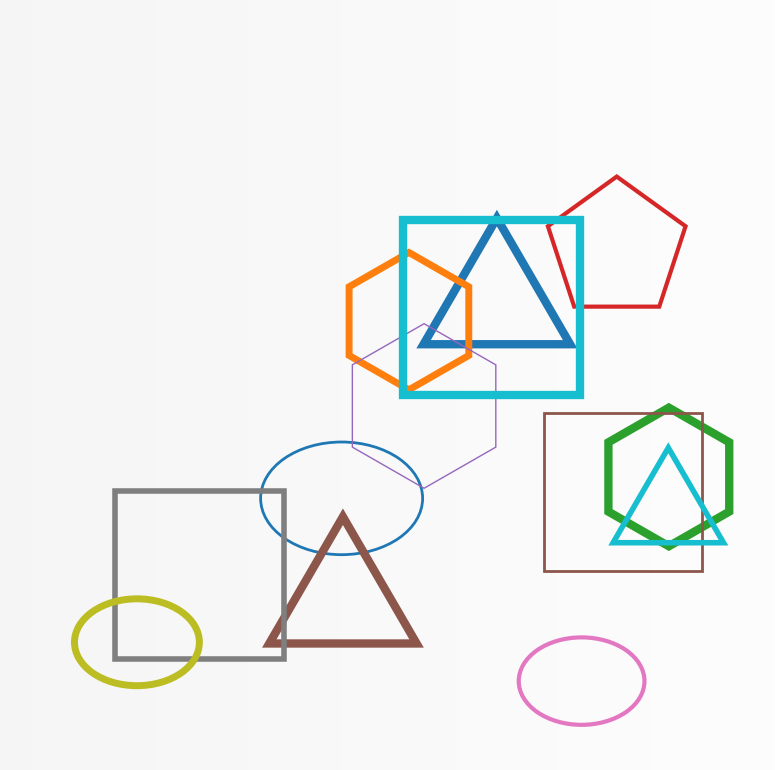[{"shape": "triangle", "thickness": 3, "radius": 0.55, "center": [0.641, 0.608]}, {"shape": "oval", "thickness": 1, "radius": 0.52, "center": [0.441, 0.353]}, {"shape": "hexagon", "thickness": 2.5, "radius": 0.45, "center": [0.528, 0.583]}, {"shape": "hexagon", "thickness": 3, "radius": 0.45, "center": [0.863, 0.381]}, {"shape": "pentagon", "thickness": 1.5, "radius": 0.47, "center": [0.796, 0.677]}, {"shape": "hexagon", "thickness": 0.5, "radius": 0.53, "center": [0.547, 0.473]}, {"shape": "triangle", "thickness": 3, "radius": 0.55, "center": [0.442, 0.219]}, {"shape": "square", "thickness": 1, "radius": 0.51, "center": [0.804, 0.361]}, {"shape": "oval", "thickness": 1.5, "radius": 0.41, "center": [0.75, 0.115]}, {"shape": "square", "thickness": 2, "radius": 0.55, "center": [0.258, 0.254]}, {"shape": "oval", "thickness": 2.5, "radius": 0.4, "center": [0.177, 0.166]}, {"shape": "square", "thickness": 3, "radius": 0.57, "center": [0.634, 0.601]}, {"shape": "triangle", "thickness": 2, "radius": 0.41, "center": [0.862, 0.336]}]